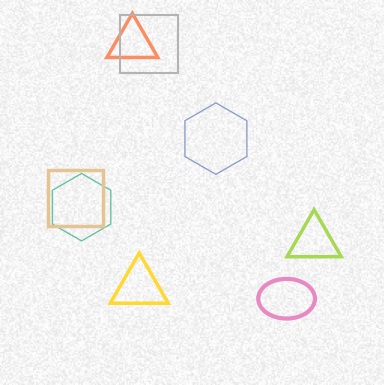[{"shape": "hexagon", "thickness": 1, "radius": 0.44, "center": [0.212, 0.462]}, {"shape": "triangle", "thickness": 2.5, "radius": 0.38, "center": [0.344, 0.889]}, {"shape": "hexagon", "thickness": 1, "radius": 0.46, "center": [0.561, 0.64]}, {"shape": "oval", "thickness": 3, "radius": 0.37, "center": [0.744, 0.224]}, {"shape": "triangle", "thickness": 2.5, "radius": 0.41, "center": [0.816, 0.374]}, {"shape": "triangle", "thickness": 2.5, "radius": 0.43, "center": [0.362, 0.256]}, {"shape": "square", "thickness": 2.5, "radius": 0.36, "center": [0.197, 0.486]}, {"shape": "square", "thickness": 1.5, "radius": 0.38, "center": [0.388, 0.885]}]